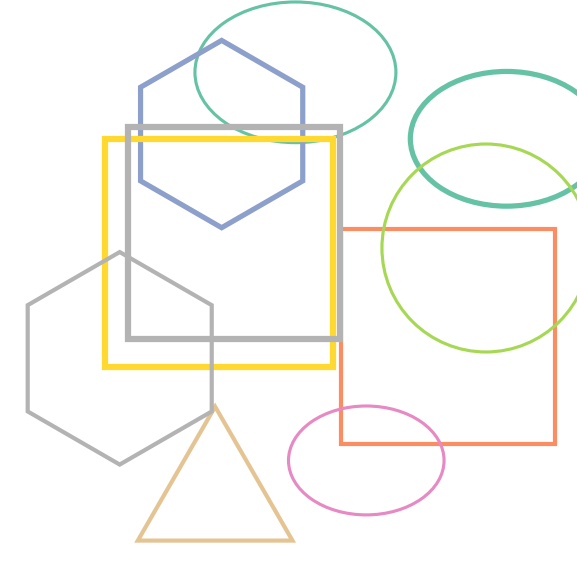[{"shape": "oval", "thickness": 1.5, "radius": 0.87, "center": [0.512, 0.874]}, {"shape": "oval", "thickness": 2.5, "radius": 0.83, "center": [0.877, 0.759]}, {"shape": "square", "thickness": 2, "radius": 0.93, "center": [0.776, 0.416]}, {"shape": "hexagon", "thickness": 2.5, "radius": 0.81, "center": [0.384, 0.767]}, {"shape": "oval", "thickness": 1.5, "radius": 0.67, "center": [0.634, 0.202]}, {"shape": "circle", "thickness": 1.5, "radius": 0.9, "center": [0.841, 0.57]}, {"shape": "square", "thickness": 3, "radius": 0.99, "center": [0.379, 0.561]}, {"shape": "triangle", "thickness": 2, "radius": 0.77, "center": [0.373, 0.14]}, {"shape": "square", "thickness": 3, "radius": 0.92, "center": [0.406, 0.596]}, {"shape": "hexagon", "thickness": 2, "radius": 0.92, "center": [0.207, 0.379]}]